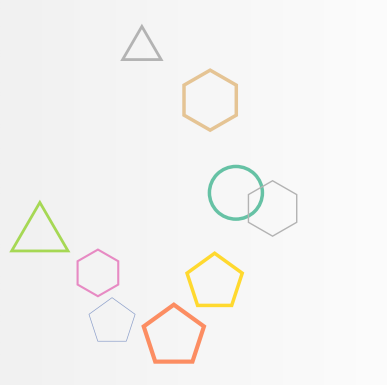[{"shape": "circle", "thickness": 2.5, "radius": 0.34, "center": [0.609, 0.499]}, {"shape": "pentagon", "thickness": 3, "radius": 0.41, "center": [0.449, 0.127]}, {"shape": "pentagon", "thickness": 0.5, "radius": 0.31, "center": [0.289, 0.164]}, {"shape": "hexagon", "thickness": 1.5, "radius": 0.3, "center": [0.253, 0.291]}, {"shape": "triangle", "thickness": 2, "radius": 0.42, "center": [0.103, 0.39]}, {"shape": "pentagon", "thickness": 2.5, "radius": 0.37, "center": [0.554, 0.267]}, {"shape": "hexagon", "thickness": 2.5, "radius": 0.39, "center": [0.542, 0.74]}, {"shape": "hexagon", "thickness": 1, "radius": 0.36, "center": [0.703, 0.459]}, {"shape": "triangle", "thickness": 2, "radius": 0.29, "center": [0.366, 0.874]}]